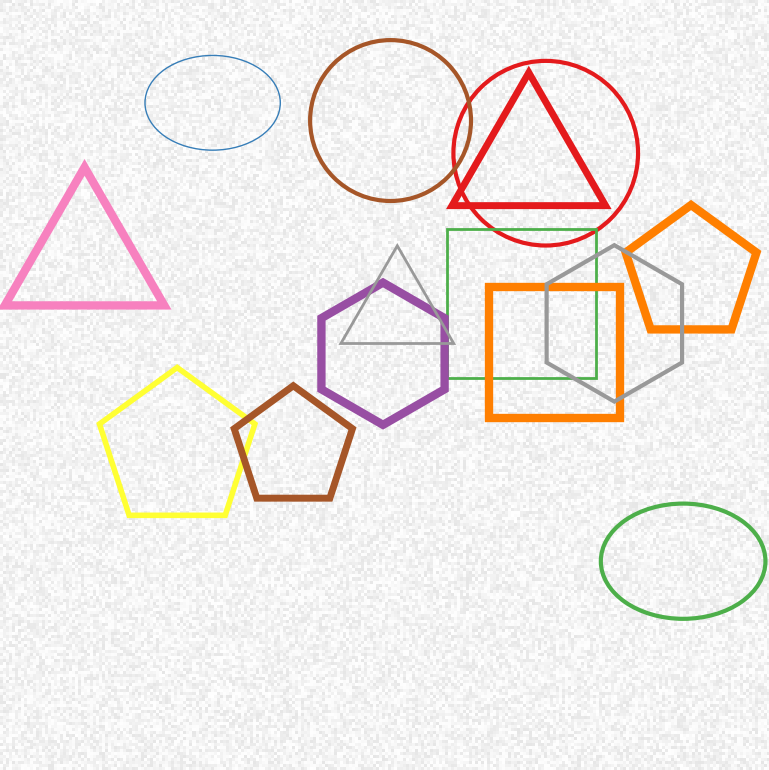[{"shape": "circle", "thickness": 1.5, "radius": 0.6, "center": [0.709, 0.801]}, {"shape": "triangle", "thickness": 2.5, "radius": 0.58, "center": [0.687, 0.791]}, {"shape": "oval", "thickness": 0.5, "radius": 0.44, "center": [0.276, 0.866]}, {"shape": "square", "thickness": 1, "radius": 0.48, "center": [0.678, 0.605]}, {"shape": "oval", "thickness": 1.5, "radius": 0.53, "center": [0.887, 0.271]}, {"shape": "hexagon", "thickness": 3, "radius": 0.46, "center": [0.497, 0.541]}, {"shape": "pentagon", "thickness": 3, "radius": 0.45, "center": [0.897, 0.644]}, {"shape": "square", "thickness": 3, "radius": 0.43, "center": [0.72, 0.543]}, {"shape": "pentagon", "thickness": 2, "radius": 0.53, "center": [0.23, 0.417]}, {"shape": "pentagon", "thickness": 2.5, "radius": 0.4, "center": [0.381, 0.418]}, {"shape": "circle", "thickness": 1.5, "radius": 0.52, "center": [0.507, 0.843]}, {"shape": "triangle", "thickness": 3, "radius": 0.6, "center": [0.11, 0.663]}, {"shape": "triangle", "thickness": 1, "radius": 0.42, "center": [0.516, 0.596]}, {"shape": "hexagon", "thickness": 1.5, "radius": 0.51, "center": [0.798, 0.58]}]